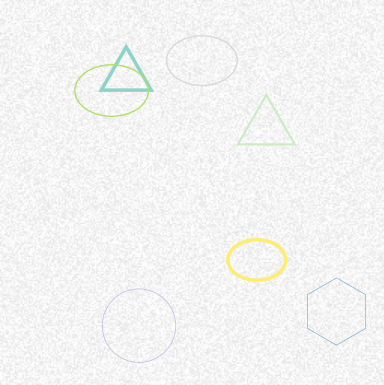[{"shape": "triangle", "thickness": 2.5, "radius": 0.37, "center": [0.328, 0.803]}, {"shape": "circle", "thickness": 0.5, "radius": 0.48, "center": [0.361, 0.154]}, {"shape": "hexagon", "thickness": 0.5, "radius": 0.44, "center": [0.874, 0.191]}, {"shape": "oval", "thickness": 1, "radius": 0.48, "center": [0.29, 0.765]}, {"shape": "oval", "thickness": 1, "radius": 0.46, "center": [0.524, 0.843]}, {"shape": "triangle", "thickness": 1.5, "radius": 0.43, "center": [0.692, 0.668]}, {"shape": "oval", "thickness": 2.5, "radius": 0.38, "center": [0.667, 0.325]}]